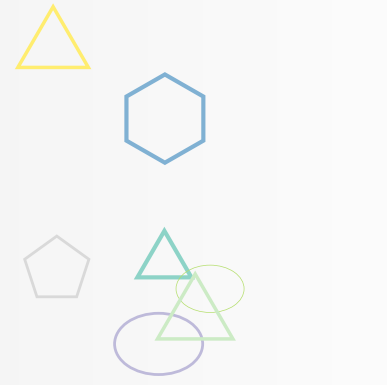[{"shape": "triangle", "thickness": 3, "radius": 0.4, "center": [0.424, 0.32]}, {"shape": "oval", "thickness": 2, "radius": 0.57, "center": [0.409, 0.107]}, {"shape": "hexagon", "thickness": 3, "radius": 0.57, "center": [0.426, 0.692]}, {"shape": "oval", "thickness": 0.5, "radius": 0.44, "center": [0.542, 0.25]}, {"shape": "pentagon", "thickness": 2, "radius": 0.44, "center": [0.147, 0.3]}, {"shape": "triangle", "thickness": 2.5, "radius": 0.56, "center": [0.504, 0.176]}, {"shape": "triangle", "thickness": 2.5, "radius": 0.53, "center": [0.137, 0.877]}]